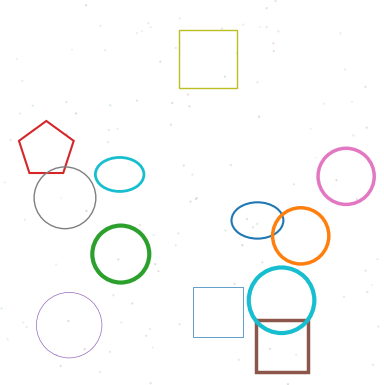[{"shape": "oval", "thickness": 1.5, "radius": 0.34, "center": [0.669, 0.427]}, {"shape": "square", "thickness": 0.5, "radius": 0.33, "center": [0.567, 0.189]}, {"shape": "circle", "thickness": 2.5, "radius": 0.37, "center": [0.781, 0.387]}, {"shape": "circle", "thickness": 3, "radius": 0.37, "center": [0.314, 0.34]}, {"shape": "pentagon", "thickness": 1.5, "radius": 0.37, "center": [0.12, 0.611]}, {"shape": "circle", "thickness": 0.5, "radius": 0.43, "center": [0.18, 0.155]}, {"shape": "square", "thickness": 2.5, "radius": 0.34, "center": [0.733, 0.102]}, {"shape": "circle", "thickness": 2.5, "radius": 0.36, "center": [0.899, 0.542]}, {"shape": "circle", "thickness": 1, "radius": 0.4, "center": [0.169, 0.486]}, {"shape": "square", "thickness": 1, "radius": 0.38, "center": [0.541, 0.846]}, {"shape": "oval", "thickness": 2, "radius": 0.32, "center": [0.311, 0.547]}, {"shape": "circle", "thickness": 3, "radius": 0.43, "center": [0.731, 0.22]}]